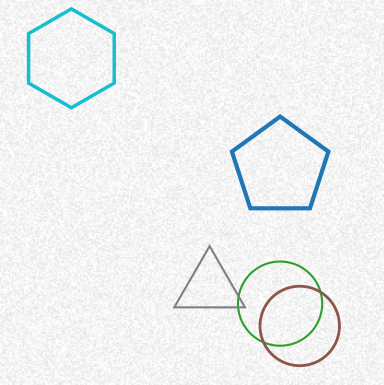[{"shape": "pentagon", "thickness": 3, "radius": 0.66, "center": [0.728, 0.566]}, {"shape": "circle", "thickness": 1.5, "radius": 0.55, "center": [0.727, 0.211]}, {"shape": "circle", "thickness": 2, "radius": 0.52, "center": [0.779, 0.153]}, {"shape": "triangle", "thickness": 1.5, "radius": 0.53, "center": [0.544, 0.255]}, {"shape": "hexagon", "thickness": 2.5, "radius": 0.64, "center": [0.185, 0.848]}]